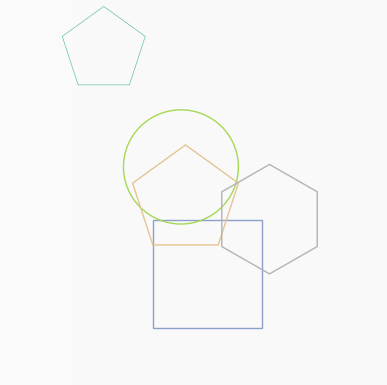[{"shape": "pentagon", "thickness": 0.5, "radius": 0.56, "center": [0.268, 0.871]}, {"shape": "square", "thickness": 1, "radius": 0.7, "center": [0.536, 0.289]}, {"shape": "circle", "thickness": 1, "radius": 0.74, "center": [0.467, 0.566]}, {"shape": "pentagon", "thickness": 1, "radius": 0.72, "center": [0.479, 0.48]}, {"shape": "hexagon", "thickness": 1, "radius": 0.71, "center": [0.695, 0.431]}]